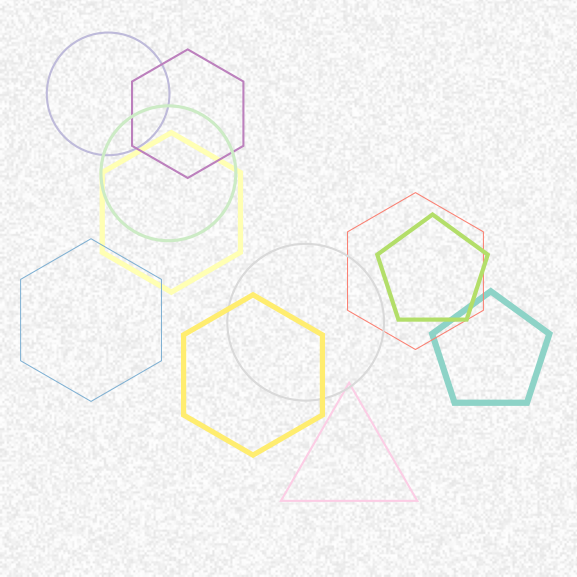[{"shape": "pentagon", "thickness": 3, "radius": 0.53, "center": [0.85, 0.388]}, {"shape": "hexagon", "thickness": 2.5, "radius": 0.69, "center": [0.297, 0.631]}, {"shape": "circle", "thickness": 1, "radius": 0.53, "center": [0.187, 0.837]}, {"shape": "hexagon", "thickness": 0.5, "radius": 0.68, "center": [0.719, 0.53]}, {"shape": "hexagon", "thickness": 0.5, "radius": 0.7, "center": [0.158, 0.445]}, {"shape": "pentagon", "thickness": 2, "radius": 0.5, "center": [0.749, 0.527]}, {"shape": "triangle", "thickness": 1, "radius": 0.68, "center": [0.605, 0.2]}, {"shape": "circle", "thickness": 1, "radius": 0.68, "center": [0.529, 0.441]}, {"shape": "hexagon", "thickness": 1, "radius": 0.56, "center": [0.325, 0.802]}, {"shape": "circle", "thickness": 1.5, "radius": 0.58, "center": [0.292, 0.699]}, {"shape": "hexagon", "thickness": 2.5, "radius": 0.69, "center": [0.438, 0.35]}]